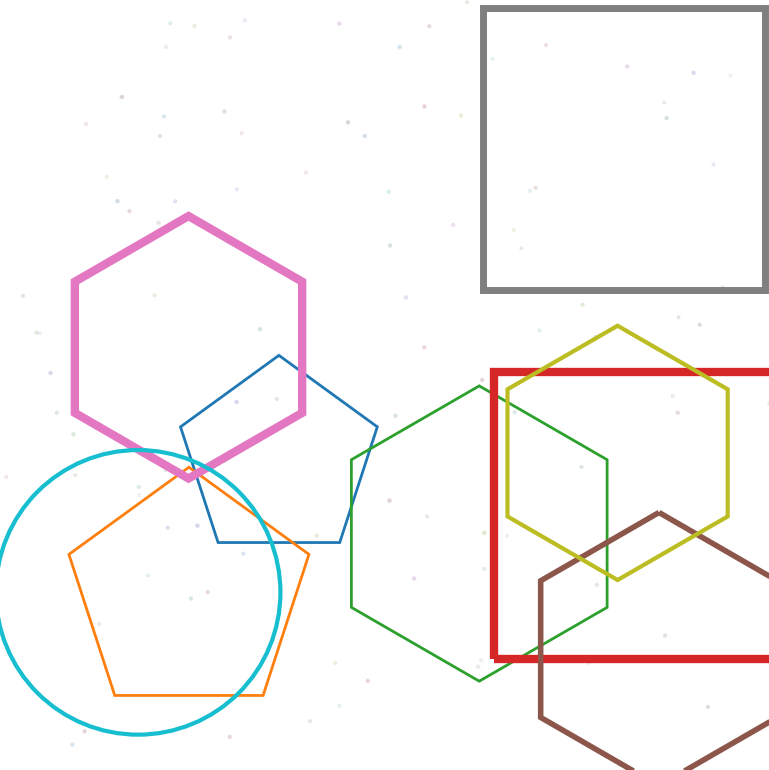[{"shape": "pentagon", "thickness": 1, "radius": 0.67, "center": [0.362, 0.404]}, {"shape": "pentagon", "thickness": 1, "radius": 0.82, "center": [0.245, 0.229]}, {"shape": "hexagon", "thickness": 1, "radius": 0.96, "center": [0.622, 0.307]}, {"shape": "square", "thickness": 3, "radius": 0.93, "center": [0.828, 0.33]}, {"shape": "hexagon", "thickness": 2, "radius": 0.89, "center": [0.856, 0.157]}, {"shape": "hexagon", "thickness": 3, "radius": 0.85, "center": [0.245, 0.549]}, {"shape": "square", "thickness": 2.5, "radius": 0.92, "center": [0.81, 0.806]}, {"shape": "hexagon", "thickness": 1.5, "radius": 0.83, "center": [0.802, 0.412]}, {"shape": "circle", "thickness": 1.5, "radius": 0.92, "center": [0.179, 0.231]}]